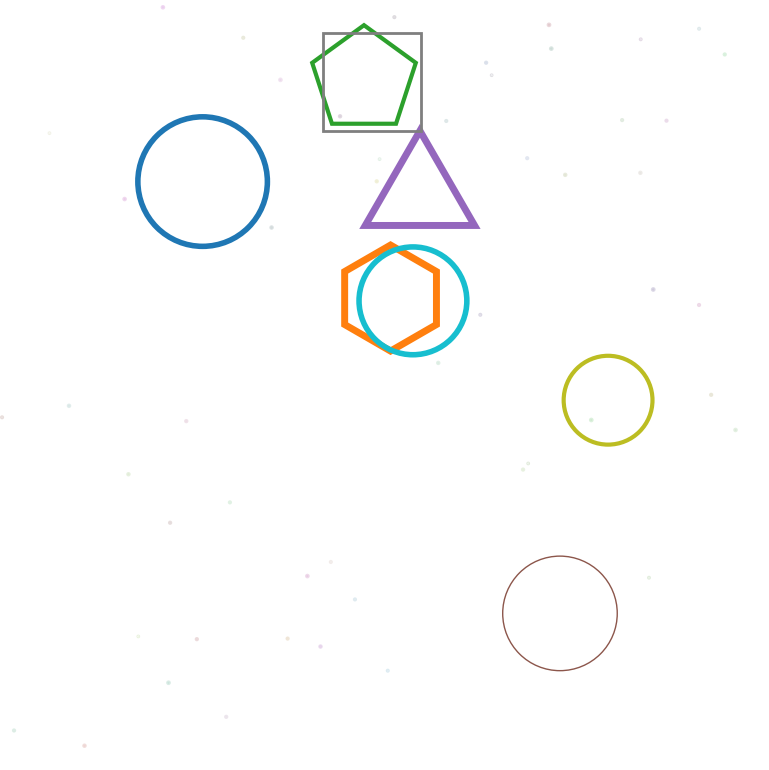[{"shape": "circle", "thickness": 2, "radius": 0.42, "center": [0.263, 0.764]}, {"shape": "hexagon", "thickness": 2.5, "radius": 0.34, "center": [0.507, 0.613]}, {"shape": "pentagon", "thickness": 1.5, "radius": 0.35, "center": [0.473, 0.897]}, {"shape": "triangle", "thickness": 2.5, "radius": 0.41, "center": [0.545, 0.748]}, {"shape": "circle", "thickness": 0.5, "radius": 0.37, "center": [0.727, 0.203]}, {"shape": "square", "thickness": 1, "radius": 0.32, "center": [0.483, 0.893]}, {"shape": "circle", "thickness": 1.5, "radius": 0.29, "center": [0.79, 0.48]}, {"shape": "circle", "thickness": 2, "radius": 0.35, "center": [0.536, 0.609]}]